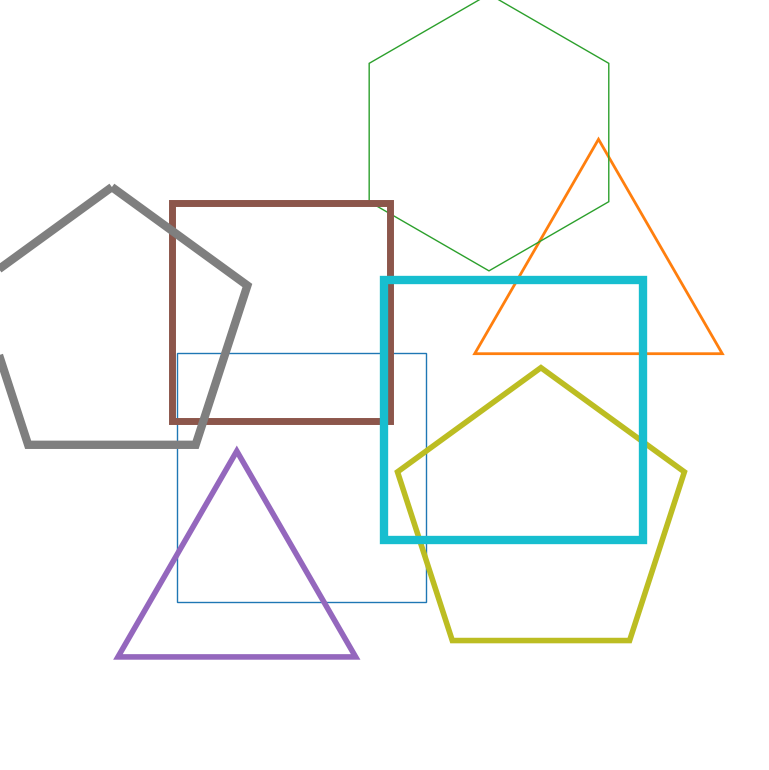[{"shape": "square", "thickness": 0.5, "radius": 0.81, "center": [0.391, 0.38]}, {"shape": "triangle", "thickness": 1, "radius": 0.93, "center": [0.777, 0.633]}, {"shape": "hexagon", "thickness": 0.5, "radius": 0.9, "center": [0.635, 0.828]}, {"shape": "triangle", "thickness": 2, "radius": 0.89, "center": [0.308, 0.236]}, {"shape": "square", "thickness": 2.5, "radius": 0.71, "center": [0.365, 0.595]}, {"shape": "pentagon", "thickness": 3, "radius": 0.93, "center": [0.145, 0.572]}, {"shape": "pentagon", "thickness": 2, "radius": 0.98, "center": [0.703, 0.327]}, {"shape": "square", "thickness": 3, "radius": 0.84, "center": [0.667, 0.468]}]